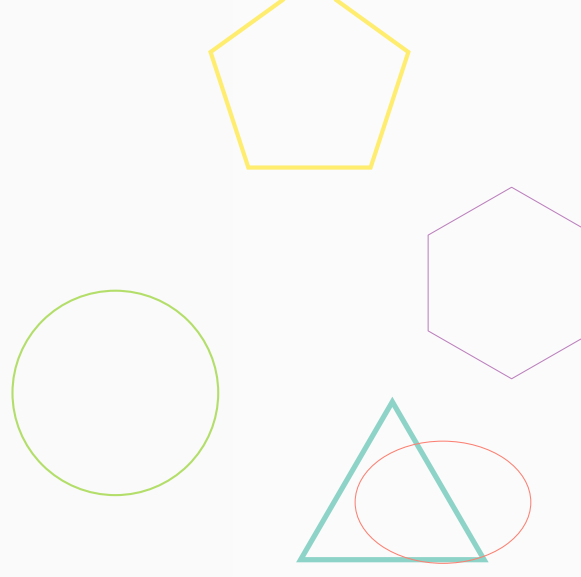[{"shape": "triangle", "thickness": 2.5, "radius": 0.91, "center": [0.675, 0.121]}, {"shape": "oval", "thickness": 0.5, "radius": 0.76, "center": [0.762, 0.129]}, {"shape": "circle", "thickness": 1, "radius": 0.88, "center": [0.198, 0.319]}, {"shape": "hexagon", "thickness": 0.5, "radius": 0.83, "center": [0.88, 0.509]}, {"shape": "pentagon", "thickness": 2, "radius": 0.89, "center": [0.532, 0.854]}]